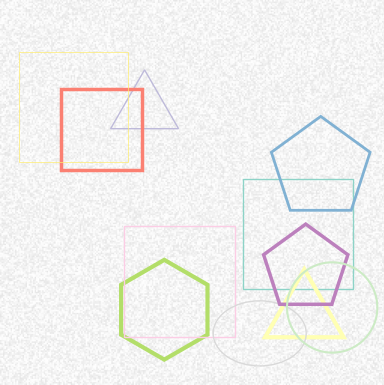[{"shape": "square", "thickness": 1, "radius": 0.72, "center": [0.773, 0.393]}, {"shape": "triangle", "thickness": 3, "radius": 0.59, "center": [0.791, 0.183]}, {"shape": "triangle", "thickness": 1, "radius": 0.51, "center": [0.376, 0.717]}, {"shape": "square", "thickness": 2.5, "radius": 0.53, "center": [0.263, 0.663]}, {"shape": "pentagon", "thickness": 2, "radius": 0.67, "center": [0.833, 0.563]}, {"shape": "hexagon", "thickness": 3, "radius": 0.65, "center": [0.427, 0.196]}, {"shape": "square", "thickness": 1, "radius": 0.72, "center": [0.466, 0.269]}, {"shape": "oval", "thickness": 1, "radius": 0.6, "center": [0.675, 0.134]}, {"shape": "pentagon", "thickness": 2.5, "radius": 0.58, "center": [0.794, 0.303]}, {"shape": "circle", "thickness": 1.5, "radius": 0.59, "center": [0.863, 0.201]}, {"shape": "square", "thickness": 0.5, "radius": 0.71, "center": [0.191, 0.722]}]